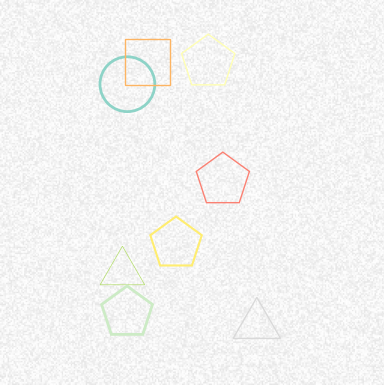[{"shape": "circle", "thickness": 2, "radius": 0.36, "center": [0.331, 0.781]}, {"shape": "pentagon", "thickness": 1, "radius": 0.36, "center": [0.541, 0.838]}, {"shape": "pentagon", "thickness": 1, "radius": 0.36, "center": [0.579, 0.532]}, {"shape": "square", "thickness": 1, "radius": 0.3, "center": [0.383, 0.839]}, {"shape": "triangle", "thickness": 0.5, "radius": 0.33, "center": [0.318, 0.294]}, {"shape": "triangle", "thickness": 1, "radius": 0.35, "center": [0.667, 0.157]}, {"shape": "pentagon", "thickness": 2, "radius": 0.35, "center": [0.33, 0.188]}, {"shape": "pentagon", "thickness": 1.5, "radius": 0.35, "center": [0.457, 0.367]}]